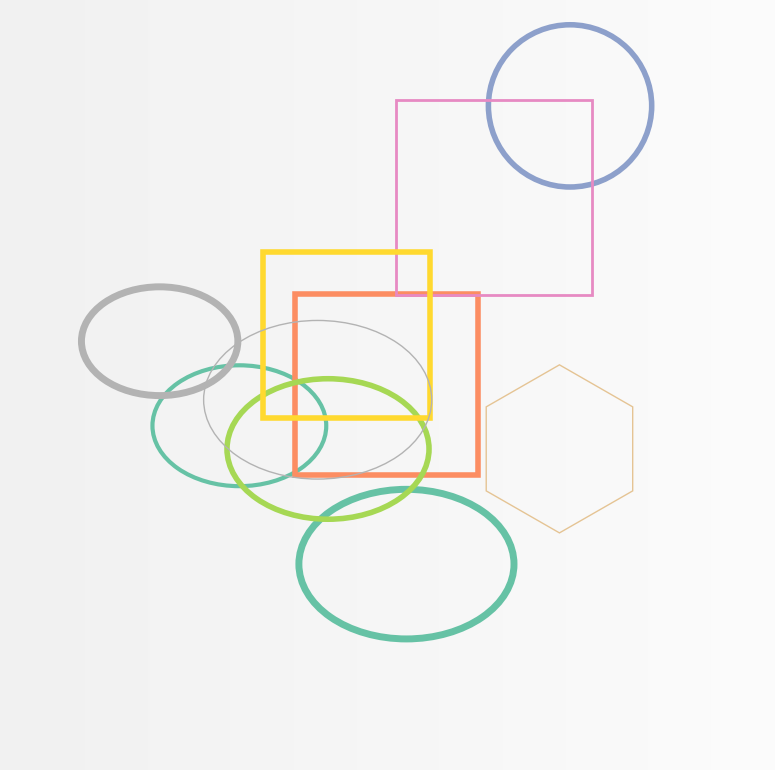[{"shape": "oval", "thickness": 2.5, "radius": 0.69, "center": [0.524, 0.267]}, {"shape": "oval", "thickness": 1.5, "radius": 0.56, "center": [0.309, 0.447]}, {"shape": "square", "thickness": 2, "radius": 0.59, "center": [0.499, 0.501]}, {"shape": "circle", "thickness": 2, "radius": 0.53, "center": [0.736, 0.862]}, {"shape": "square", "thickness": 1, "radius": 0.63, "center": [0.638, 0.743]}, {"shape": "oval", "thickness": 2, "radius": 0.65, "center": [0.423, 0.417]}, {"shape": "square", "thickness": 2, "radius": 0.54, "center": [0.447, 0.565]}, {"shape": "hexagon", "thickness": 0.5, "radius": 0.55, "center": [0.722, 0.417]}, {"shape": "oval", "thickness": 0.5, "radius": 0.74, "center": [0.41, 0.481]}, {"shape": "oval", "thickness": 2.5, "radius": 0.5, "center": [0.206, 0.557]}]